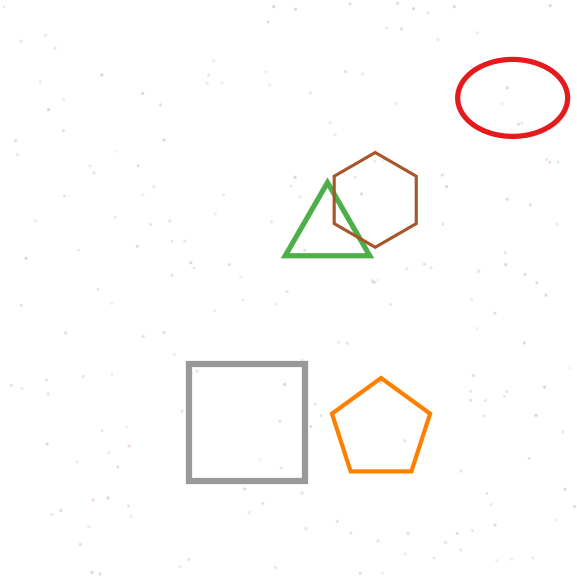[{"shape": "oval", "thickness": 2.5, "radius": 0.48, "center": [0.888, 0.83]}, {"shape": "triangle", "thickness": 2.5, "radius": 0.42, "center": [0.567, 0.598]}, {"shape": "pentagon", "thickness": 2, "radius": 0.45, "center": [0.66, 0.255]}, {"shape": "hexagon", "thickness": 1.5, "radius": 0.41, "center": [0.65, 0.653]}, {"shape": "square", "thickness": 3, "radius": 0.5, "center": [0.428, 0.268]}]